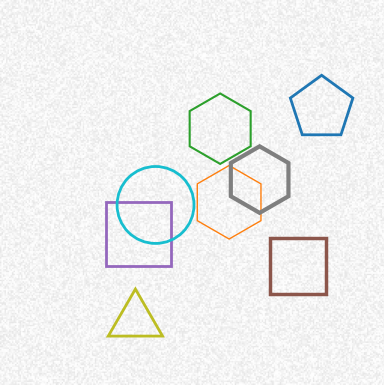[{"shape": "pentagon", "thickness": 2, "radius": 0.43, "center": [0.835, 0.719]}, {"shape": "hexagon", "thickness": 1, "radius": 0.48, "center": [0.595, 0.475]}, {"shape": "hexagon", "thickness": 1.5, "radius": 0.46, "center": [0.572, 0.666]}, {"shape": "square", "thickness": 2, "radius": 0.42, "center": [0.36, 0.393]}, {"shape": "square", "thickness": 2.5, "radius": 0.37, "center": [0.774, 0.31]}, {"shape": "hexagon", "thickness": 3, "radius": 0.43, "center": [0.674, 0.533]}, {"shape": "triangle", "thickness": 2, "radius": 0.41, "center": [0.352, 0.168]}, {"shape": "circle", "thickness": 2, "radius": 0.5, "center": [0.404, 0.468]}]